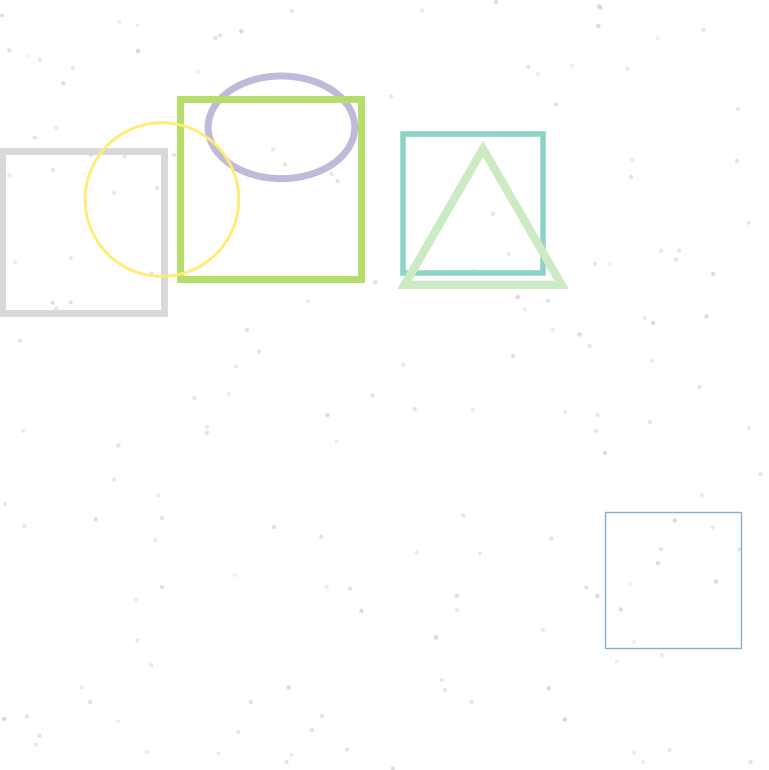[{"shape": "square", "thickness": 2, "radius": 0.45, "center": [0.615, 0.736]}, {"shape": "oval", "thickness": 2.5, "radius": 0.48, "center": [0.365, 0.835]}, {"shape": "square", "thickness": 0.5, "radius": 0.44, "center": [0.874, 0.247]}, {"shape": "square", "thickness": 2.5, "radius": 0.59, "center": [0.351, 0.754]}, {"shape": "square", "thickness": 2.5, "radius": 0.53, "center": [0.108, 0.699]}, {"shape": "triangle", "thickness": 3, "radius": 0.59, "center": [0.627, 0.689]}, {"shape": "circle", "thickness": 1, "radius": 0.5, "center": [0.21, 0.741]}]